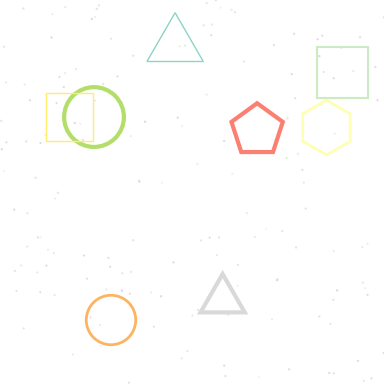[{"shape": "triangle", "thickness": 1, "radius": 0.42, "center": [0.455, 0.883]}, {"shape": "hexagon", "thickness": 2, "radius": 0.36, "center": [0.848, 0.669]}, {"shape": "pentagon", "thickness": 3, "radius": 0.35, "center": [0.668, 0.662]}, {"shape": "circle", "thickness": 2, "radius": 0.32, "center": [0.288, 0.169]}, {"shape": "circle", "thickness": 3, "radius": 0.39, "center": [0.244, 0.696]}, {"shape": "triangle", "thickness": 3, "radius": 0.33, "center": [0.578, 0.222]}, {"shape": "square", "thickness": 1.5, "radius": 0.33, "center": [0.889, 0.812]}, {"shape": "square", "thickness": 1, "radius": 0.31, "center": [0.181, 0.696]}]